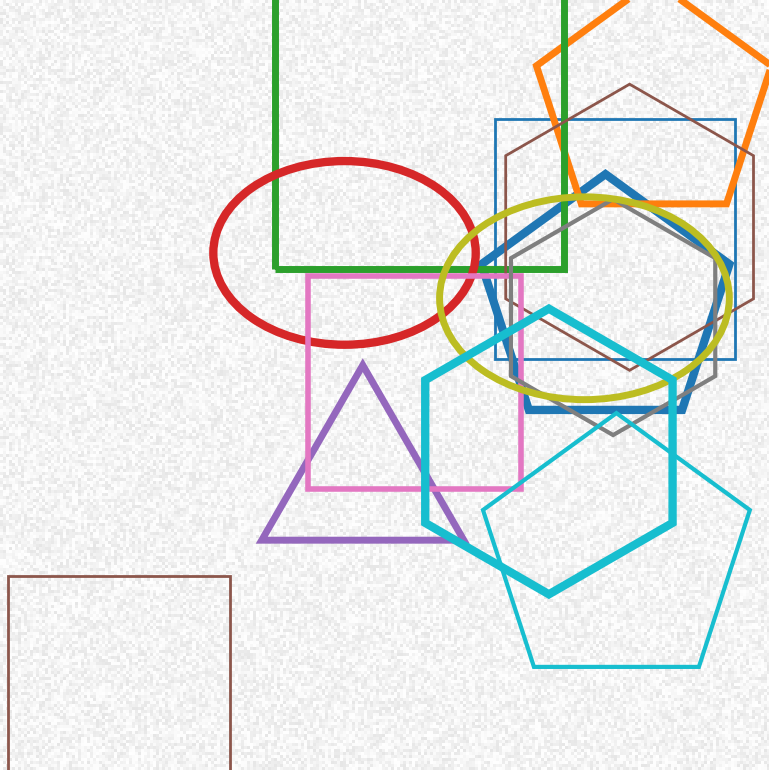[{"shape": "square", "thickness": 1, "radius": 0.78, "center": [0.799, 0.69]}, {"shape": "pentagon", "thickness": 3, "radius": 0.85, "center": [0.786, 0.605]}, {"shape": "pentagon", "thickness": 2.5, "radius": 0.8, "center": [0.849, 0.865]}, {"shape": "square", "thickness": 2.5, "radius": 0.94, "center": [0.544, 0.839]}, {"shape": "oval", "thickness": 3, "radius": 0.85, "center": [0.447, 0.672]}, {"shape": "triangle", "thickness": 2.5, "radius": 0.76, "center": [0.471, 0.374]}, {"shape": "hexagon", "thickness": 1, "radius": 0.93, "center": [0.818, 0.705]}, {"shape": "square", "thickness": 1, "radius": 0.72, "center": [0.155, 0.109]}, {"shape": "square", "thickness": 2, "radius": 0.69, "center": [0.539, 0.504]}, {"shape": "hexagon", "thickness": 1.5, "radius": 0.77, "center": [0.796, 0.588]}, {"shape": "oval", "thickness": 2.5, "radius": 0.94, "center": [0.759, 0.613]}, {"shape": "hexagon", "thickness": 3, "radius": 0.93, "center": [0.713, 0.414]}, {"shape": "pentagon", "thickness": 1.5, "radius": 0.91, "center": [0.801, 0.281]}]